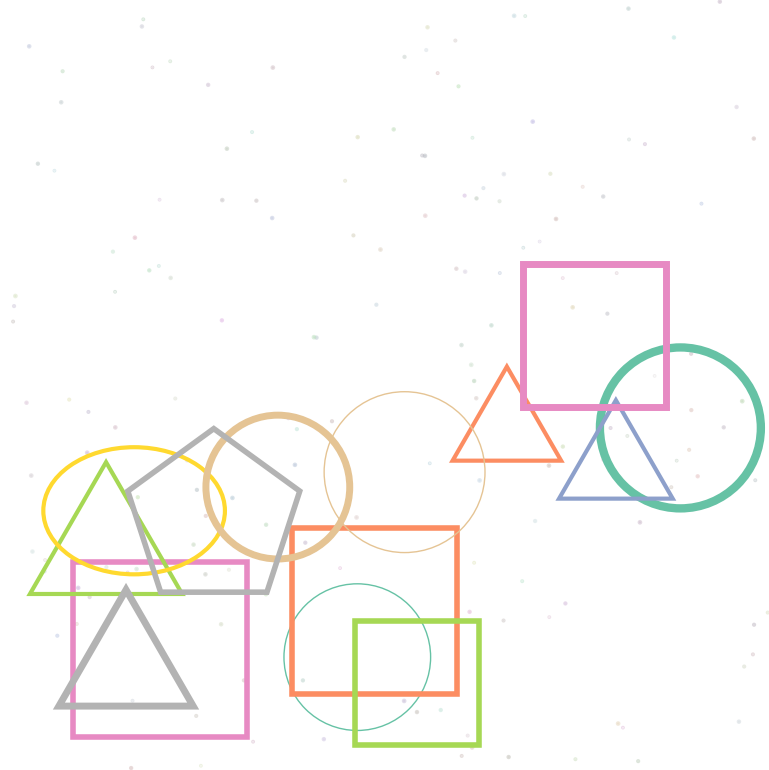[{"shape": "circle", "thickness": 0.5, "radius": 0.48, "center": [0.464, 0.147]}, {"shape": "circle", "thickness": 3, "radius": 0.52, "center": [0.884, 0.444]}, {"shape": "triangle", "thickness": 1.5, "radius": 0.41, "center": [0.658, 0.442]}, {"shape": "square", "thickness": 2, "radius": 0.54, "center": [0.486, 0.207]}, {"shape": "triangle", "thickness": 1.5, "radius": 0.43, "center": [0.8, 0.395]}, {"shape": "square", "thickness": 2.5, "radius": 0.46, "center": [0.772, 0.564]}, {"shape": "square", "thickness": 2, "radius": 0.57, "center": [0.208, 0.156]}, {"shape": "square", "thickness": 2, "radius": 0.4, "center": [0.542, 0.113]}, {"shape": "triangle", "thickness": 1.5, "radius": 0.57, "center": [0.138, 0.286]}, {"shape": "oval", "thickness": 1.5, "radius": 0.59, "center": [0.174, 0.337]}, {"shape": "circle", "thickness": 0.5, "radius": 0.52, "center": [0.525, 0.387]}, {"shape": "circle", "thickness": 2.5, "radius": 0.47, "center": [0.361, 0.367]}, {"shape": "triangle", "thickness": 2.5, "radius": 0.5, "center": [0.164, 0.133]}, {"shape": "pentagon", "thickness": 2, "radius": 0.59, "center": [0.278, 0.326]}]